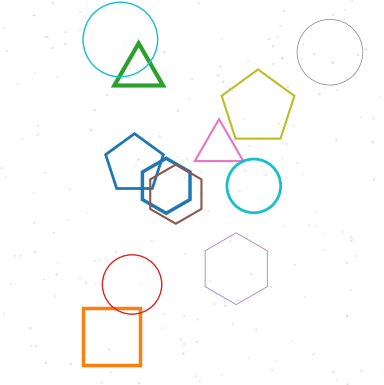[{"shape": "pentagon", "thickness": 2, "radius": 0.39, "center": [0.349, 0.574]}, {"shape": "hexagon", "thickness": 2.5, "radius": 0.36, "center": [0.432, 0.517]}, {"shape": "square", "thickness": 2.5, "radius": 0.37, "center": [0.29, 0.127]}, {"shape": "triangle", "thickness": 3, "radius": 0.37, "center": [0.36, 0.814]}, {"shape": "circle", "thickness": 1, "radius": 0.39, "center": [0.343, 0.261]}, {"shape": "hexagon", "thickness": 0.5, "radius": 0.47, "center": [0.613, 0.302]}, {"shape": "hexagon", "thickness": 1.5, "radius": 0.38, "center": [0.457, 0.496]}, {"shape": "triangle", "thickness": 1.5, "radius": 0.36, "center": [0.569, 0.618]}, {"shape": "circle", "thickness": 0.5, "radius": 0.43, "center": [0.857, 0.864]}, {"shape": "pentagon", "thickness": 1.5, "radius": 0.5, "center": [0.67, 0.72]}, {"shape": "circle", "thickness": 1, "radius": 0.48, "center": [0.313, 0.897]}, {"shape": "circle", "thickness": 2, "radius": 0.35, "center": [0.659, 0.517]}]